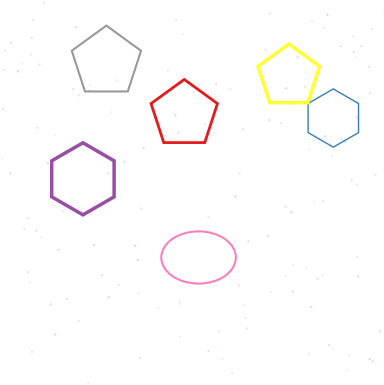[{"shape": "pentagon", "thickness": 2, "radius": 0.45, "center": [0.479, 0.703]}, {"shape": "hexagon", "thickness": 1, "radius": 0.38, "center": [0.866, 0.693]}, {"shape": "hexagon", "thickness": 2.5, "radius": 0.47, "center": [0.215, 0.536]}, {"shape": "pentagon", "thickness": 2.5, "radius": 0.42, "center": [0.75, 0.802]}, {"shape": "oval", "thickness": 1.5, "radius": 0.48, "center": [0.516, 0.331]}, {"shape": "pentagon", "thickness": 1.5, "radius": 0.47, "center": [0.276, 0.839]}]